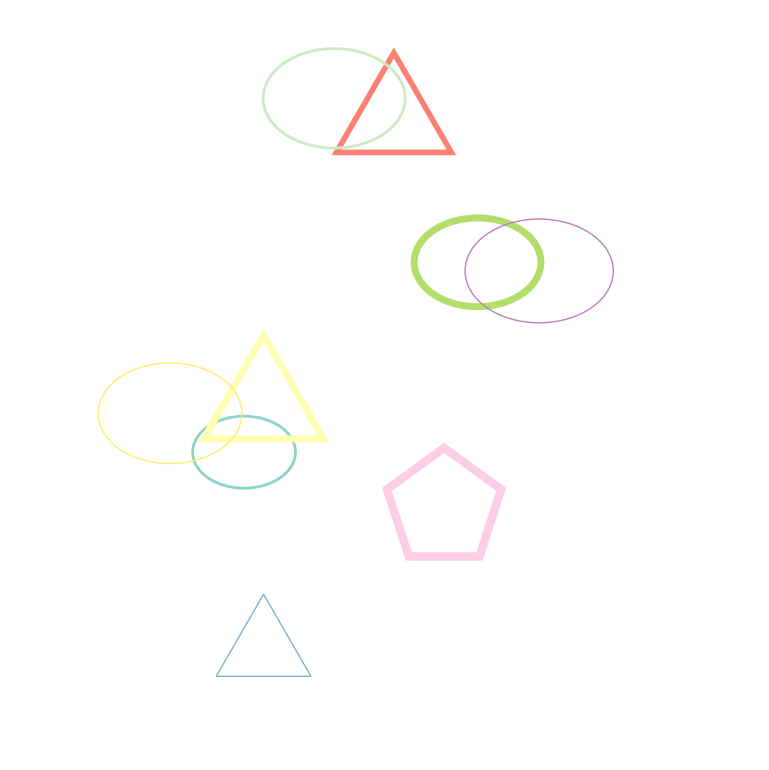[{"shape": "oval", "thickness": 1, "radius": 0.33, "center": [0.317, 0.413]}, {"shape": "triangle", "thickness": 2.5, "radius": 0.45, "center": [0.342, 0.475]}, {"shape": "triangle", "thickness": 2, "radius": 0.43, "center": [0.512, 0.845]}, {"shape": "triangle", "thickness": 0.5, "radius": 0.36, "center": [0.342, 0.157]}, {"shape": "oval", "thickness": 2.5, "radius": 0.41, "center": [0.62, 0.659]}, {"shape": "pentagon", "thickness": 3, "radius": 0.39, "center": [0.577, 0.34]}, {"shape": "oval", "thickness": 0.5, "radius": 0.48, "center": [0.7, 0.648]}, {"shape": "oval", "thickness": 1, "radius": 0.46, "center": [0.434, 0.872]}, {"shape": "oval", "thickness": 0.5, "radius": 0.47, "center": [0.221, 0.463]}]